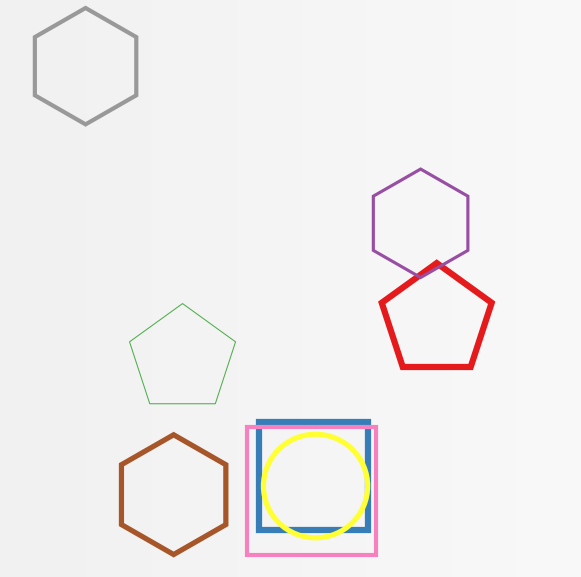[{"shape": "pentagon", "thickness": 3, "radius": 0.5, "center": [0.751, 0.444]}, {"shape": "square", "thickness": 3, "radius": 0.47, "center": [0.54, 0.175]}, {"shape": "pentagon", "thickness": 0.5, "radius": 0.48, "center": [0.314, 0.378]}, {"shape": "hexagon", "thickness": 1.5, "radius": 0.47, "center": [0.724, 0.612]}, {"shape": "circle", "thickness": 2.5, "radius": 0.45, "center": [0.543, 0.158]}, {"shape": "hexagon", "thickness": 2.5, "radius": 0.52, "center": [0.299, 0.143]}, {"shape": "square", "thickness": 2, "radius": 0.55, "center": [0.536, 0.149]}, {"shape": "hexagon", "thickness": 2, "radius": 0.5, "center": [0.147, 0.885]}]